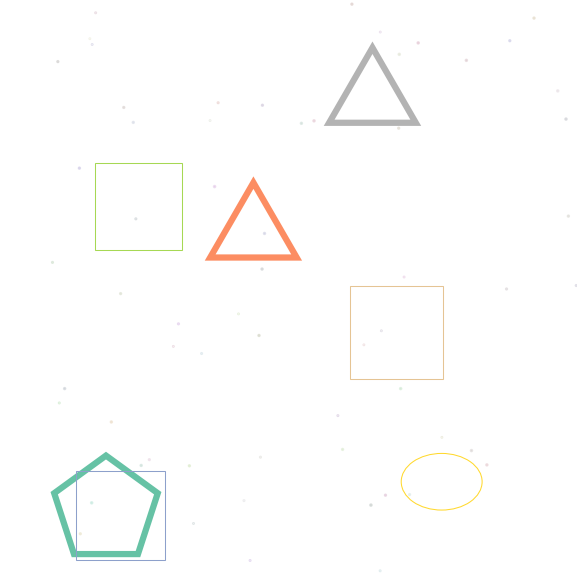[{"shape": "pentagon", "thickness": 3, "radius": 0.47, "center": [0.184, 0.116]}, {"shape": "triangle", "thickness": 3, "radius": 0.43, "center": [0.439, 0.596]}, {"shape": "square", "thickness": 0.5, "radius": 0.38, "center": [0.209, 0.106]}, {"shape": "square", "thickness": 0.5, "radius": 0.38, "center": [0.24, 0.641]}, {"shape": "oval", "thickness": 0.5, "radius": 0.35, "center": [0.765, 0.165]}, {"shape": "square", "thickness": 0.5, "radius": 0.4, "center": [0.687, 0.424]}, {"shape": "triangle", "thickness": 3, "radius": 0.43, "center": [0.645, 0.83]}]